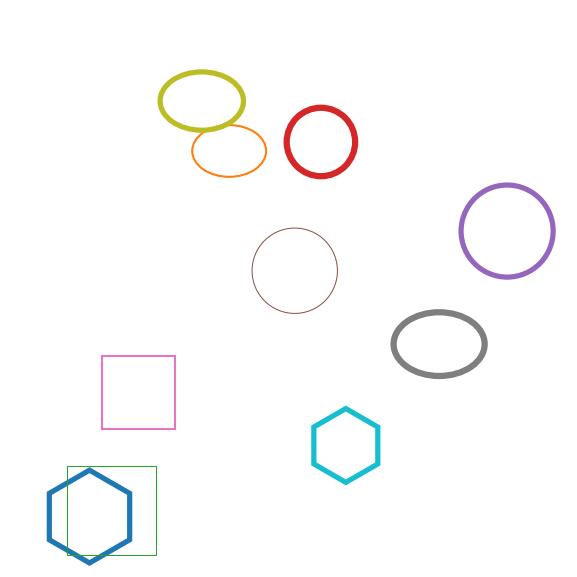[{"shape": "hexagon", "thickness": 2.5, "radius": 0.4, "center": [0.155, 0.105]}, {"shape": "oval", "thickness": 1, "radius": 0.32, "center": [0.397, 0.738]}, {"shape": "square", "thickness": 0.5, "radius": 0.39, "center": [0.193, 0.115]}, {"shape": "circle", "thickness": 3, "radius": 0.3, "center": [0.556, 0.753]}, {"shape": "circle", "thickness": 2.5, "radius": 0.4, "center": [0.878, 0.599]}, {"shape": "circle", "thickness": 0.5, "radius": 0.37, "center": [0.51, 0.53]}, {"shape": "square", "thickness": 1, "radius": 0.32, "center": [0.24, 0.32]}, {"shape": "oval", "thickness": 3, "radius": 0.39, "center": [0.76, 0.403]}, {"shape": "oval", "thickness": 2.5, "radius": 0.36, "center": [0.349, 0.824]}, {"shape": "hexagon", "thickness": 2.5, "radius": 0.32, "center": [0.599, 0.228]}]